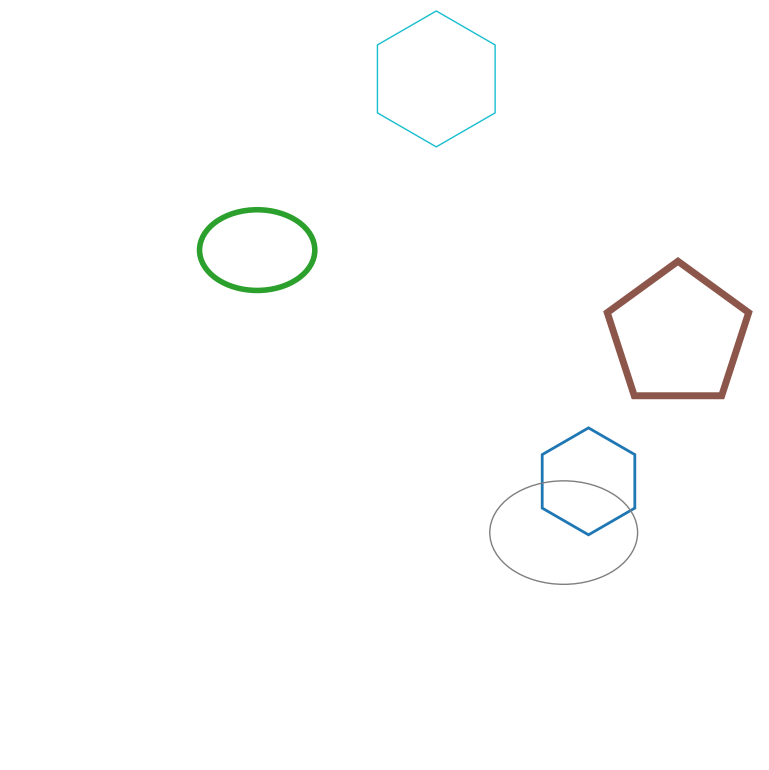[{"shape": "hexagon", "thickness": 1, "radius": 0.35, "center": [0.764, 0.375]}, {"shape": "oval", "thickness": 2, "radius": 0.37, "center": [0.334, 0.675]}, {"shape": "pentagon", "thickness": 2.5, "radius": 0.48, "center": [0.88, 0.564]}, {"shape": "oval", "thickness": 0.5, "radius": 0.48, "center": [0.732, 0.308]}, {"shape": "hexagon", "thickness": 0.5, "radius": 0.44, "center": [0.567, 0.898]}]